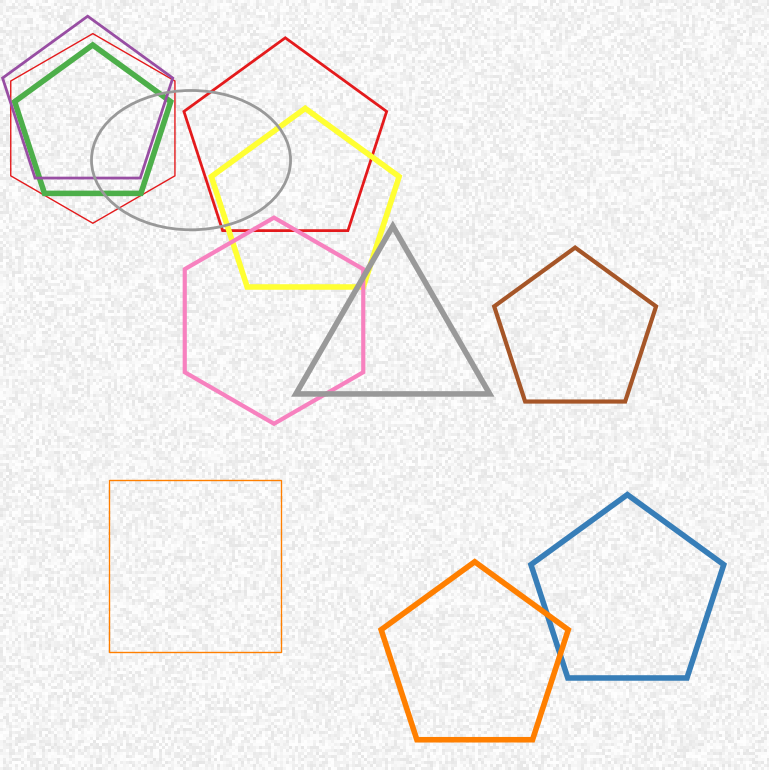[{"shape": "pentagon", "thickness": 1, "radius": 0.69, "center": [0.371, 0.812]}, {"shape": "hexagon", "thickness": 0.5, "radius": 0.62, "center": [0.121, 0.833]}, {"shape": "pentagon", "thickness": 2, "radius": 0.66, "center": [0.815, 0.226]}, {"shape": "pentagon", "thickness": 2, "radius": 0.53, "center": [0.12, 0.835]}, {"shape": "pentagon", "thickness": 1, "radius": 0.58, "center": [0.114, 0.863]}, {"shape": "square", "thickness": 0.5, "radius": 0.56, "center": [0.253, 0.265]}, {"shape": "pentagon", "thickness": 2, "radius": 0.64, "center": [0.617, 0.143]}, {"shape": "pentagon", "thickness": 2, "radius": 0.64, "center": [0.396, 0.731]}, {"shape": "pentagon", "thickness": 1.5, "radius": 0.55, "center": [0.747, 0.568]}, {"shape": "hexagon", "thickness": 1.5, "radius": 0.67, "center": [0.356, 0.584]}, {"shape": "triangle", "thickness": 2, "radius": 0.73, "center": [0.51, 0.561]}, {"shape": "oval", "thickness": 1, "radius": 0.65, "center": [0.248, 0.792]}]